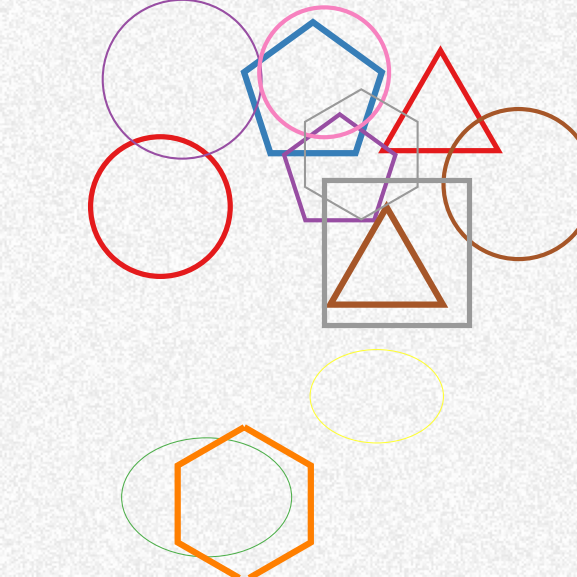[{"shape": "triangle", "thickness": 2.5, "radius": 0.58, "center": [0.763, 0.796]}, {"shape": "circle", "thickness": 2.5, "radius": 0.6, "center": [0.278, 0.641]}, {"shape": "pentagon", "thickness": 3, "radius": 0.63, "center": [0.542, 0.835]}, {"shape": "oval", "thickness": 0.5, "radius": 0.74, "center": [0.358, 0.138]}, {"shape": "pentagon", "thickness": 2, "radius": 0.51, "center": [0.588, 0.7]}, {"shape": "circle", "thickness": 1, "radius": 0.69, "center": [0.315, 0.862]}, {"shape": "hexagon", "thickness": 3, "radius": 0.67, "center": [0.423, 0.126]}, {"shape": "oval", "thickness": 0.5, "radius": 0.58, "center": [0.652, 0.313]}, {"shape": "circle", "thickness": 2, "radius": 0.65, "center": [0.898, 0.68]}, {"shape": "triangle", "thickness": 3, "radius": 0.56, "center": [0.669, 0.528]}, {"shape": "circle", "thickness": 2, "radius": 0.56, "center": [0.561, 0.874]}, {"shape": "hexagon", "thickness": 1, "radius": 0.56, "center": [0.626, 0.732]}, {"shape": "square", "thickness": 2.5, "radius": 0.63, "center": [0.686, 0.562]}]